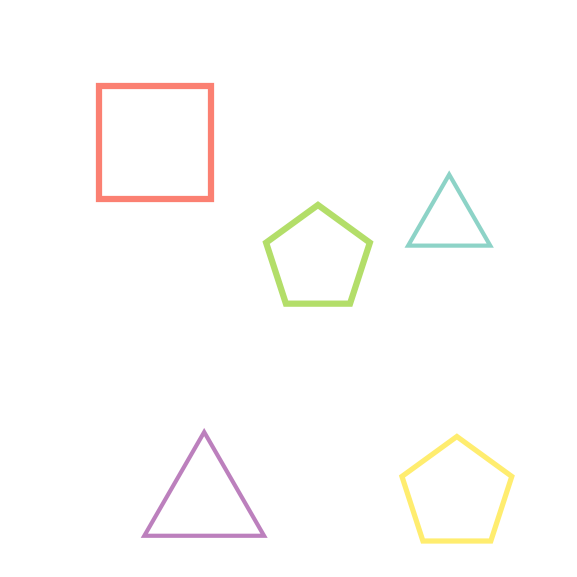[{"shape": "triangle", "thickness": 2, "radius": 0.41, "center": [0.778, 0.615]}, {"shape": "square", "thickness": 3, "radius": 0.49, "center": [0.269, 0.752]}, {"shape": "pentagon", "thickness": 3, "radius": 0.47, "center": [0.551, 0.55]}, {"shape": "triangle", "thickness": 2, "radius": 0.6, "center": [0.354, 0.131]}, {"shape": "pentagon", "thickness": 2.5, "radius": 0.5, "center": [0.791, 0.143]}]